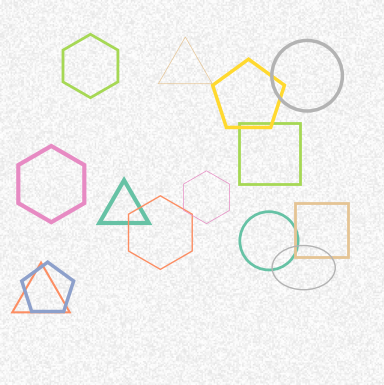[{"shape": "circle", "thickness": 2, "radius": 0.38, "center": [0.699, 0.375]}, {"shape": "triangle", "thickness": 3, "radius": 0.37, "center": [0.322, 0.458]}, {"shape": "hexagon", "thickness": 1, "radius": 0.48, "center": [0.417, 0.396]}, {"shape": "triangle", "thickness": 1.5, "radius": 0.43, "center": [0.107, 0.232]}, {"shape": "pentagon", "thickness": 2.5, "radius": 0.35, "center": [0.124, 0.248]}, {"shape": "hexagon", "thickness": 3, "radius": 0.49, "center": [0.133, 0.522]}, {"shape": "hexagon", "thickness": 0.5, "radius": 0.34, "center": [0.536, 0.488]}, {"shape": "square", "thickness": 2, "radius": 0.4, "center": [0.7, 0.602]}, {"shape": "hexagon", "thickness": 2, "radius": 0.41, "center": [0.235, 0.829]}, {"shape": "pentagon", "thickness": 2.5, "radius": 0.49, "center": [0.646, 0.748]}, {"shape": "square", "thickness": 2, "radius": 0.35, "center": [0.835, 0.403]}, {"shape": "triangle", "thickness": 0.5, "radius": 0.4, "center": [0.481, 0.823]}, {"shape": "oval", "thickness": 1, "radius": 0.41, "center": [0.789, 0.305]}, {"shape": "circle", "thickness": 2.5, "radius": 0.46, "center": [0.798, 0.803]}]